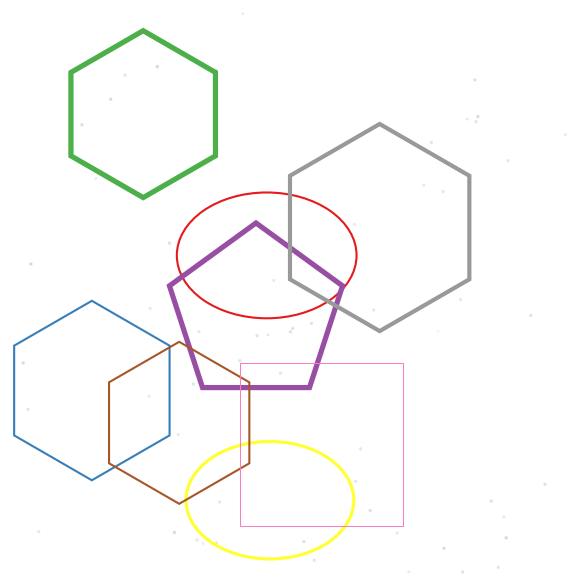[{"shape": "oval", "thickness": 1, "radius": 0.78, "center": [0.462, 0.557]}, {"shape": "hexagon", "thickness": 1, "radius": 0.78, "center": [0.159, 0.323]}, {"shape": "hexagon", "thickness": 2.5, "radius": 0.72, "center": [0.248, 0.801]}, {"shape": "pentagon", "thickness": 2.5, "radius": 0.79, "center": [0.443, 0.455]}, {"shape": "oval", "thickness": 1.5, "radius": 0.73, "center": [0.467, 0.133]}, {"shape": "hexagon", "thickness": 1, "radius": 0.7, "center": [0.31, 0.267]}, {"shape": "square", "thickness": 0.5, "radius": 0.71, "center": [0.557, 0.23]}, {"shape": "hexagon", "thickness": 2, "radius": 0.9, "center": [0.657, 0.605]}]